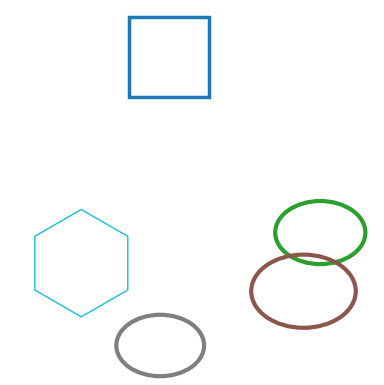[{"shape": "square", "thickness": 2.5, "radius": 0.52, "center": [0.438, 0.851]}, {"shape": "oval", "thickness": 3, "radius": 0.59, "center": [0.832, 0.396]}, {"shape": "oval", "thickness": 3, "radius": 0.68, "center": [0.788, 0.244]}, {"shape": "oval", "thickness": 3, "radius": 0.57, "center": [0.416, 0.103]}, {"shape": "hexagon", "thickness": 1, "radius": 0.7, "center": [0.211, 0.317]}]